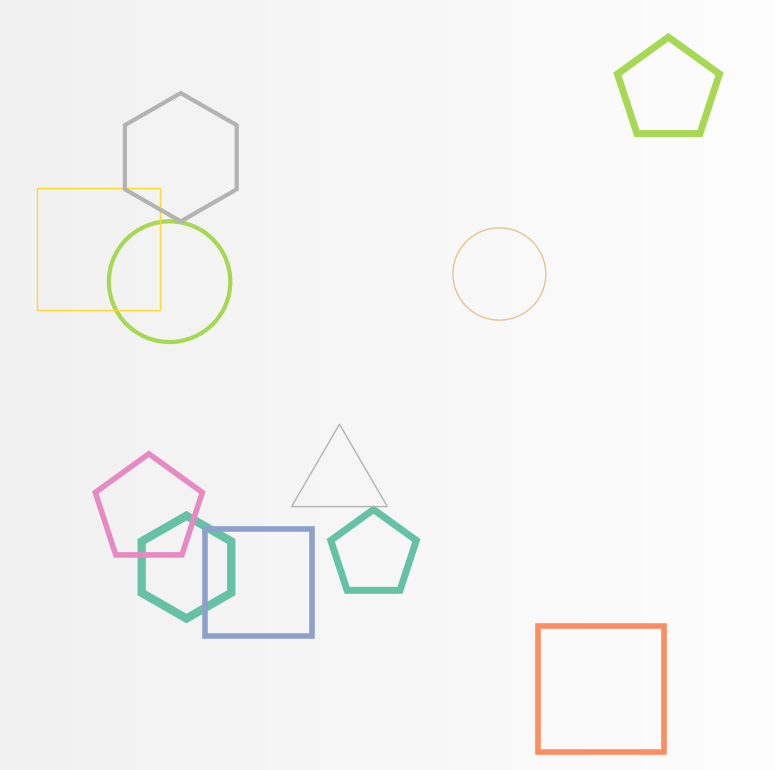[{"shape": "hexagon", "thickness": 3, "radius": 0.33, "center": [0.241, 0.264]}, {"shape": "pentagon", "thickness": 2.5, "radius": 0.29, "center": [0.482, 0.28]}, {"shape": "square", "thickness": 2, "radius": 0.41, "center": [0.775, 0.105]}, {"shape": "square", "thickness": 2, "radius": 0.35, "center": [0.334, 0.244]}, {"shape": "pentagon", "thickness": 2, "radius": 0.36, "center": [0.192, 0.338]}, {"shape": "pentagon", "thickness": 2.5, "radius": 0.35, "center": [0.863, 0.883]}, {"shape": "circle", "thickness": 1.5, "radius": 0.39, "center": [0.219, 0.634]}, {"shape": "square", "thickness": 0.5, "radius": 0.4, "center": [0.127, 0.677]}, {"shape": "circle", "thickness": 0.5, "radius": 0.3, "center": [0.644, 0.644]}, {"shape": "triangle", "thickness": 0.5, "radius": 0.36, "center": [0.438, 0.378]}, {"shape": "hexagon", "thickness": 1.5, "radius": 0.42, "center": [0.233, 0.796]}]